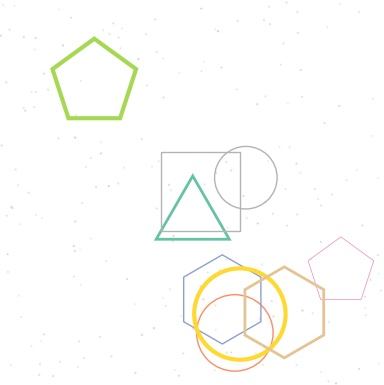[{"shape": "triangle", "thickness": 2, "radius": 0.55, "center": [0.501, 0.433]}, {"shape": "circle", "thickness": 1, "radius": 0.5, "center": [0.61, 0.135]}, {"shape": "hexagon", "thickness": 1, "radius": 0.58, "center": [0.577, 0.222]}, {"shape": "pentagon", "thickness": 0.5, "radius": 0.45, "center": [0.885, 0.295]}, {"shape": "pentagon", "thickness": 3, "radius": 0.57, "center": [0.245, 0.785]}, {"shape": "circle", "thickness": 3, "radius": 0.59, "center": [0.623, 0.184]}, {"shape": "hexagon", "thickness": 2, "radius": 0.59, "center": [0.738, 0.189]}, {"shape": "square", "thickness": 1, "radius": 0.51, "center": [0.521, 0.503]}, {"shape": "circle", "thickness": 1, "radius": 0.41, "center": [0.639, 0.539]}]